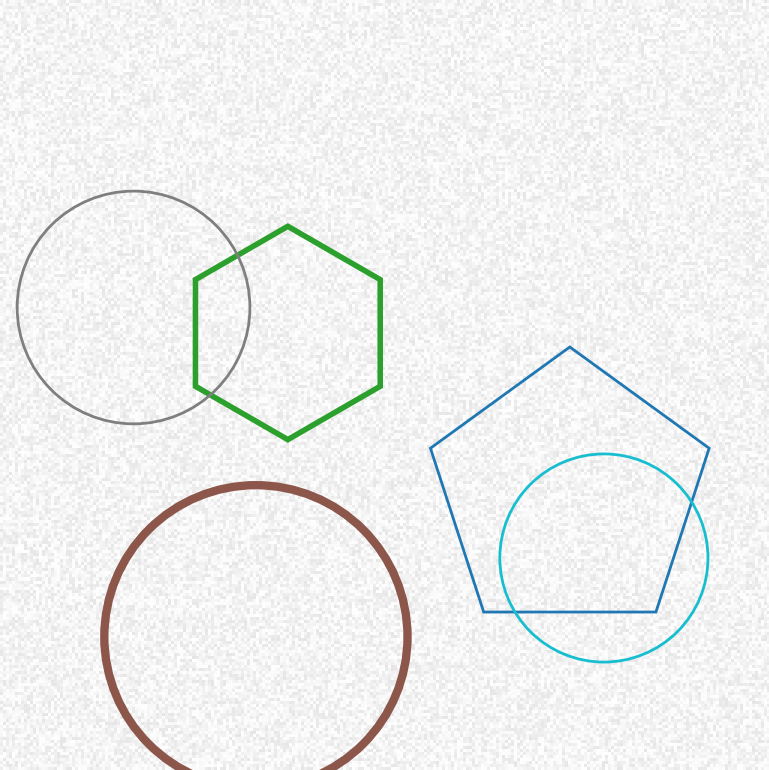[{"shape": "pentagon", "thickness": 1, "radius": 0.95, "center": [0.74, 0.359]}, {"shape": "hexagon", "thickness": 2, "radius": 0.69, "center": [0.374, 0.568]}, {"shape": "circle", "thickness": 3, "radius": 0.98, "center": [0.332, 0.173]}, {"shape": "circle", "thickness": 1, "radius": 0.76, "center": [0.173, 0.601]}, {"shape": "circle", "thickness": 1, "radius": 0.68, "center": [0.784, 0.275]}]